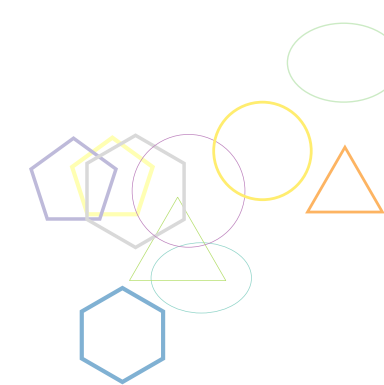[{"shape": "oval", "thickness": 0.5, "radius": 0.65, "center": [0.523, 0.278]}, {"shape": "pentagon", "thickness": 3, "radius": 0.55, "center": [0.292, 0.532]}, {"shape": "pentagon", "thickness": 2.5, "radius": 0.58, "center": [0.191, 0.525]}, {"shape": "hexagon", "thickness": 3, "radius": 0.61, "center": [0.318, 0.13]}, {"shape": "triangle", "thickness": 2, "radius": 0.56, "center": [0.896, 0.505]}, {"shape": "triangle", "thickness": 0.5, "radius": 0.72, "center": [0.461, 0.343]}, {"shape": "hexagon", "thickness": 2.5, "radius": 0.73, "center": [0.352, 0.503]}, {"shape": "circle", "thickness": 0.5, "radius": 0.73, "center": [0.49, 0.504]}, {"shape": "oval", "thickness": 1, "radius": 0.73, "center": [0.893, 0.837]}, {"shape": "circle", "thickness": 2, "radius": 0.63, "center": [0.682, 0.608]}]